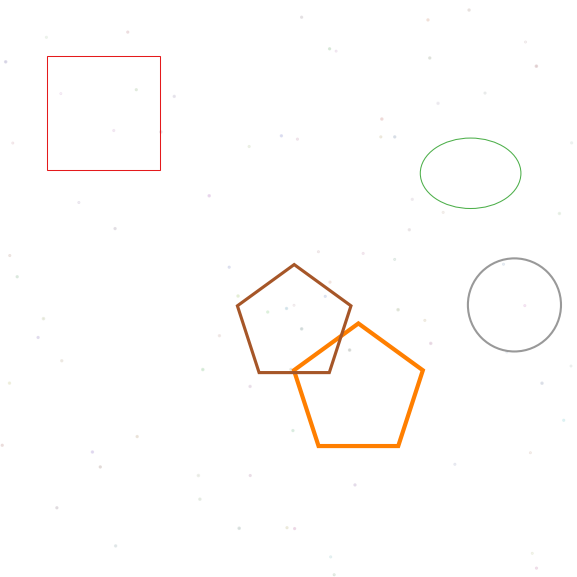[{"shape": "square", "thickness": 0.5, "radius": 0.49, "center": [0.179, 0.804]}, {"shape": "oval", "thickness": 0.5, "radius": 0.44, "center": [0.815, 0.699]}, {"shape": "pentagon", "thickness": 2, "radius": 0.59, "center": [0.621, 0.322]}, {"shape": "pentagon", "thickness": 1.5, "radius": 0.52, "center": [0.509, 0.438]}, {"shape": "circle", "thickness": 1, "radius": 0.4, "center": [0.891, 0.471]}]